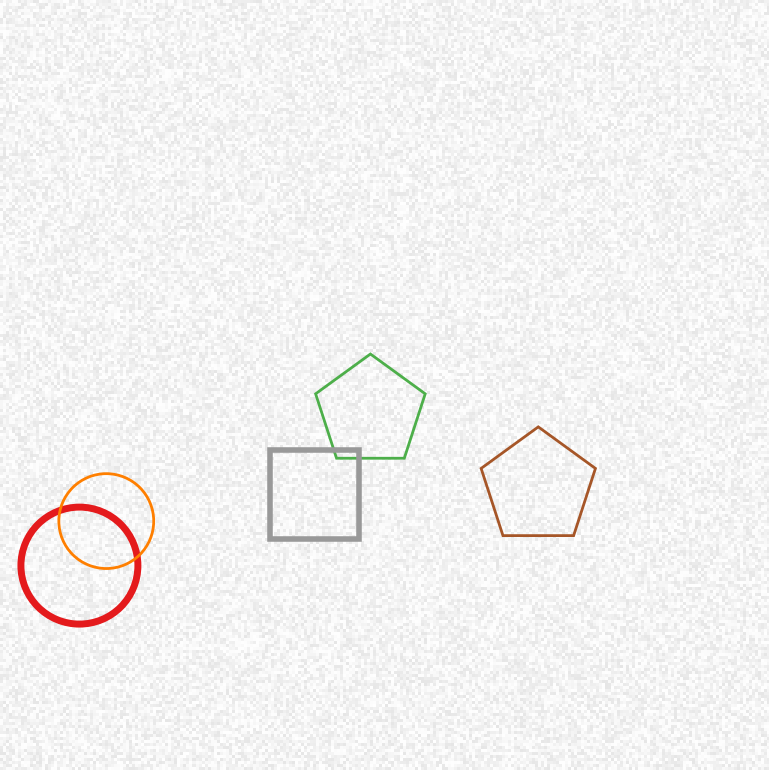[{"shape": "circle", "thickness": 2.5, "radius": 0.38, "center": [0.103, 0.265]}, {"shape": "pentagon", "thickness": 1, "radius": 0.37, "center": [0.481, 0.465]}, {"shape": "circle", "thickness": 1, "radius": 0.31, "center": [0.138, 0.323]}, {"shape": "pentagon", "thickness": 1, "radius": 0.39, "center": [0.699, 0.368]}, {"shape": "square", "thickness": 2, "radius": 0.29, "center": [0.408, 0.358]}]